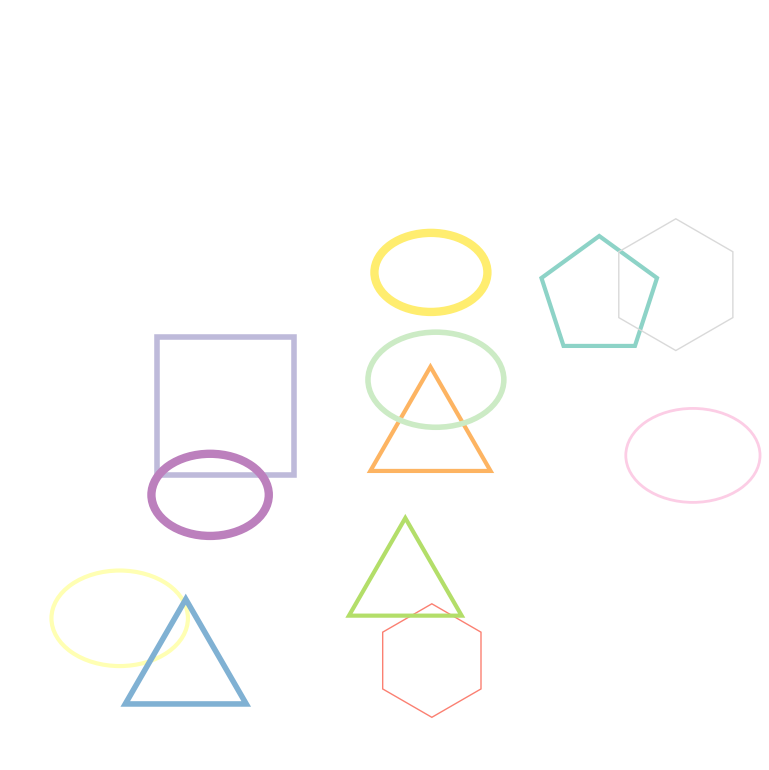[{"shape": "pentagon", "thickness": 1.5, "radius": 0.39, "center": [0.778, 0.615]}, {"shape": "oval", "thickness": 1.5, "radius": 0.44, "center": [0.155, 0.197]}, {"shape": "square", "thickness": 2, "radius": 0.45, "center": [0.293, 0.473]}, {"shape": "hexagon", "thickness": 0.5, "radius": 0.37, "center": [0.561, 0.142]}, {"shape": "triangle", "thickness": 2, "radius": 0.45, "center": [0.241, 0.131]}, {"shape": "triangle", "thickness": 1.5, "radius": 0.45, "center": [0.559, 0.433]}, {"shape": "triangle", "thickness": 1.5, "radius": 0.42, "center": [0.526, 0.243]}, {"shape": "oval", "thickness": 1, "radius": 0.44, "center": [0.9, 0.409]}, {"shape": "hexagon", "thickness": 0.5, "radius": 0.43, "center": [0.878, 0.63]}, {"shape": "oval", "thickness": 3, "radius": 0.38, "center": [0.273, 0.357]}, {"shape": "oval", "thickness": 2, "radius": 0.44, "center": [0.566, 0.507]}, {"shape": "oval", "thickness": 3, "radius": 0.37, "center": [0.56, 0.646]}]